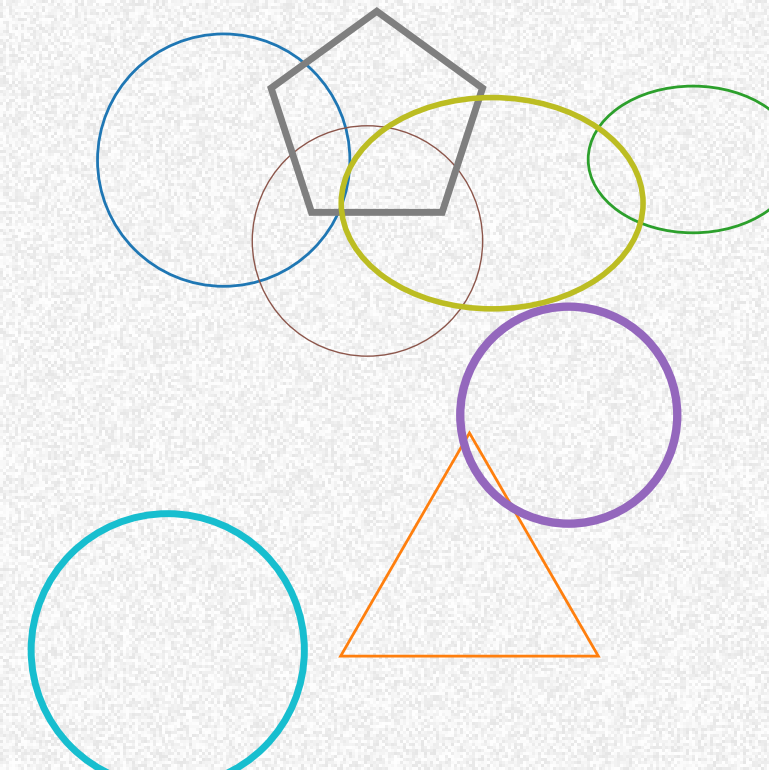[{"shape": "circle", "thickness": 1, "radius": 0.82, "center": [0.291, 0.792]}, {"shape": "triangle", "thickness": 1, "radius": 0.97, "center": [0.61, 0.244]}, {"shape": "oval", "thickness": 1, "radius": 0.68, "center": [0.9, 0.793]}, {"shape": "circle", "thickness": 3, "radius": 0.7, "center": [0.739, 0.461]}, {"shape": "circle", "thickness": 0.5, "radius": 0.75, "center": [0.477, 0.687]}, {"shape": "pentagon", "thickness": 2.5, "radius": 0.72, "center": [0.489, 0.841]}, {"shape": "oval", "thickness": 2, "radius": 0.98, "center": [0.639, 0.736]}, {"shape": "circle", "thickness": 2.5, "radius": 0.89, "center": [0.218, 0.156]}]